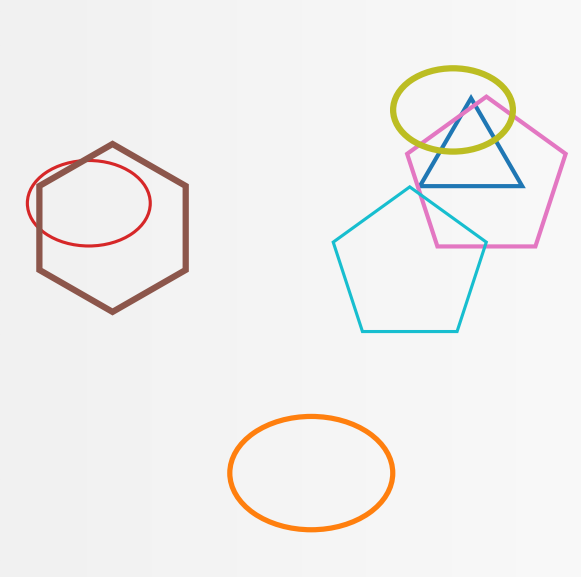[{"shape": "triangle", "thickness": 2, "radius": 0.51, "center": [0.81, 0.728]}, {"shape": "oval", "thickness": 2.5, "radius": 0.7, "center": [0.536, 0.18]}, {"shape": "oval", "thickness": 1.5, "radius": 0.53, "center": [0.153, 0.647]}, {"shape": "hexagon", "thickness": 3, "radius": 0.73, "center": [0.194, 0.604]}, {"shape": "pentagon", "thickness": 2, "radius": 0.72, "center": [0.837, 0.688]}, {"shape": "oval", "thickness": 3, "radius": 0.51, "center": [0.779, 0.809]}, {"shape": "pentagon", "thickness": 1.5, "radius": 0.69, "center": [0.705, 0.537]}]